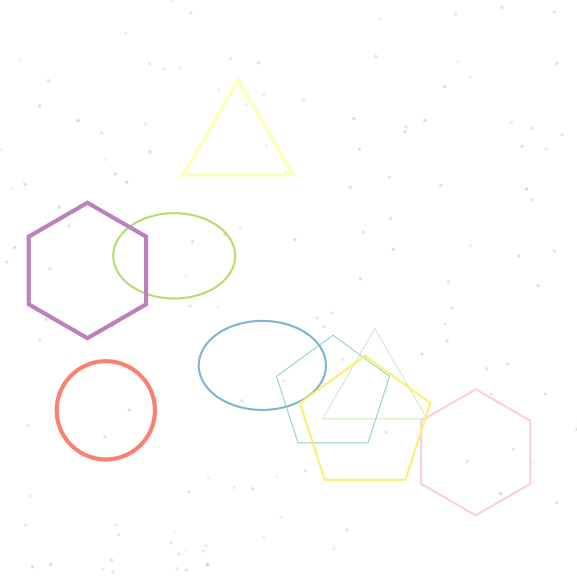[{"shape": "pentagon", "thickness": 0.5, "radius": 0.51, "center": [0.577, 0.316]}, {"shape": "triangle", "thickness": 1.5, "radius": 0.55, "center": [0.413, 0.751]}, {"shape": "circle", "thickness": 2, "radius": 0.43, "center": [0.183, 0.289]}, {"shape": "oval", "thickness": 1, "radius": 0.55, "center": [0.454, 0.366]}, {"shape": "oval", "thickness": 1, "radius": 0.53, "center": [0.302, 0.556]}, {"shape": "hexagon", "thickness": 1, "radius": 0.55, "center": [0.824, 0.216]}, {"shape": "hexagon", "thickness": 2, "radius": 0.59, "center": [0.151, 0.531]}, {"shape": "triangle", "thickness": 0.5, "radius": 0.52, "center": [0.649, 0.326]}, {"shape": "pentagon", "thickness": 1, "radius": 0.59, "center": [0.632, 0.264]}]